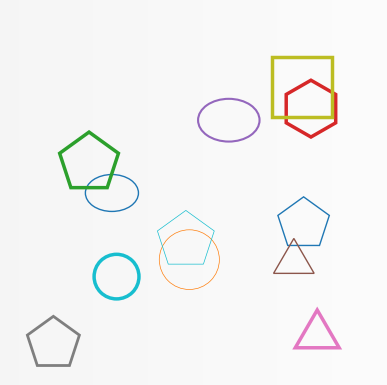[{"shape": "oval", "thickness": 1, "radius": 0.34, "center": [0.289, 0.499]}, {"shape": "pentagon", "thickness": 1, "radius": 0.35, "center": [0.784, 0.419]}, {"shape": "circle", "thickness": 0.5, "radius": 0.39, "center": [0.489, 0.326]}, {"shape": "pentagon", "thickness": 2.5, "radius": 0.4, "center": [0.23, 0.577]}, {"shape": "hexagon", "thickness": 2.5, "radius": 0.37, "center": [0.802, 0.718]}, {"shape": "oval", "thickness": 1.5, "radius": 0.4, "center": [0.59, 0.688]}, {"shape": "triangle", "thickness": 1, "radius": 0.3, "center": [0.758, 0.32]}, {"shape": "triangle", "thickness": 2.5, "radius": 0.33, "center": [0.819, 0.129]}, {"shape": "pentagon", "thickness": 2, "radius": 0.35, "center": [0.138, 0.108]}, {"shape": "square", "thickness": 2.5, "radius": 0.39, "center": [0.78, 0.773]}, {"shape": "pentagon", "thickness": 0.5, "radius": 0.39, "center": [0.48, 0.376]}, {"shape": "circle", "thickness": 2.5, "radius": 0.29, "center": [0.301, 0.282]}]